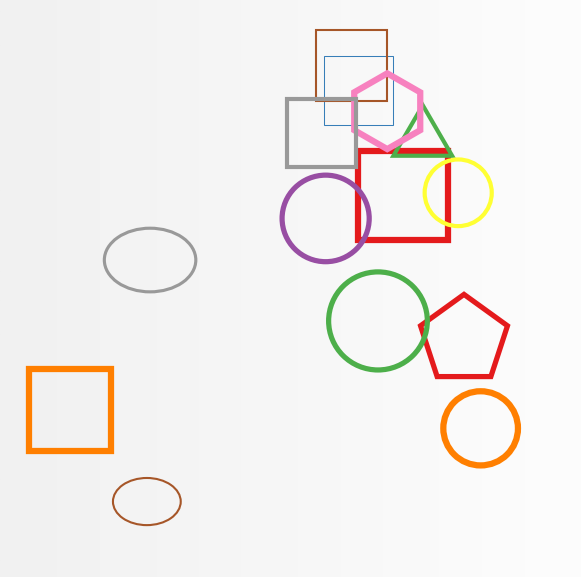[{"shape": "square", "thickness": 3, "radius": 0.39, "center": [0.693, 0.661]}, {"shape": "pentagon", "thickness": 2.5, "radius": 0.39, "center": [0.798, 0.411]}, {"shape": "square", "thickness": 0.5, "radius": 0.3, "center": [0.616, 0.842]}, {"shape": "circle", "thickness": 2.5, "radius": 0.42, "center": [0.65, 0.443]}, {"shape": "triangle", "thickness": 2, "radius": 0.29, "center": [0.727, 0.759]}, {"shape": "circle", "thickness": 2.5, "radius": 0.37, "center": [0.56, 0.621]}, {"shape": "square", "thickness": 3, "radius": 0.36, "center": [0.121, 0.289]}, {"shape": "circle", "thickness": 3, "radius": 0.32, "center": [0.827, 0.257]}, {"shape": "circle", "thickness": 2, "radius": 0.29, "center": [0.788, 0.665]}, {"shape": "square", "thickness": 1, "radius": 0.31, "center": [0.605, 0.885]}, {"shape": "oval", "thickness": 1, "radius": 0.29, "center": [0.253, 0.131]}, {"shape": "hexagon", "thickness": 3, "radius": 0.33, "center": [0.666, 0.807]}, {"shape": "oval", "thickness": 1.5, "radius": 0.39, "center": [0.258, 0.549]}, {"shape": "square", "thickness": 2, "radius": 0.3, "center": [0.552, 0.769]}]